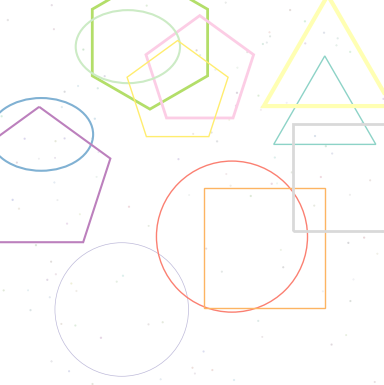[{"shape": "triangle", "thickness": 1, "radius": 0.77, "center": [0.844, 0.702]}, {"shape": "triangle", "thickness": 3, "radius": 0.96, "center": [0.851, 0.82]}, {"shape": "circle", "thickness": 0.5, "radius": 0.87, "center": [0.316, 0.196]}, {"shape": "circle", "thickness": 1, "radius": 0.98, "center": [0.603, 0.385]}, {"shape": "oval", "thickness": 1.5, "radius": 0.67, "center": [0.107, 0.651]}, {"shape": "square", "thickness": 1, "radius": 0.78, "center": [0.687, 0.356]}, {"shape": "hexagon", "thickness": 2, "radius": 0.86, "center": [0.389, 0.889]}, {"shape": "pentagon", "thickness": 2, "radius": 0.73, "center": [0.519, 0.813]}, {"shape": "square", "thickness": 2, "radius": 0.69, "center": [0.9, 0.54]}, {"shape": "pentagon", "thickness": 1.5, "radius": 0.97, "center": [0.102, 0.528]}, {"shape": "oval", "thickness": 1.5, "radius": 0.68, "center": [0.332, 0.879]}, {"shape": "pentagon", "thickness": 1, "radius": 0.69, "center": [0.461, 0.757]}]